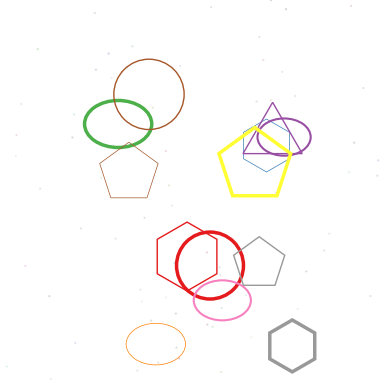[{"shape": "hexagon", "thickness": 1, "radius": 0.45, "center": [0.486, 0.334]}, {"shape": "circle", "thickness": 2.5, "radius": 0.43, "center": [0.545, 0.31]}, {"shape": "hexagon", "thickness": 0.5, "radius": 0.34, "center": [0.692, 0.622]}, {"shape": "oval", "thickness": 2.5, "radius": 0.44, "center": [0.307, 0.678]}, {"shape": "triangle", "thickness": 1, "radius": 0.44, "center": [0.708, 0.645]}, {"shape": "oval", "thickness": 1.5, "radius": 0.35, "center": [0.738, 0.644]}, {"shape": "oval", "thickness": 0.5, "radius": 0.39, "center": [0.405, 0.106]}, {"shape": "pentagon", "thickness": 2.5, "radius": 0.49, "center": [0.662, 0.571]}, {"shape": "circle", "thickness": 1, "radius": 0.46, "center": [0.387, 0.755]}, {"shape": "pentagon", "thickness": 0.5, "radius": 0.4, "center": [0.335, 0.551]}, {"shape": "oval", "thickness": 1.5, "radius": 0.37, "center": [0.577, 0.22]}, {"shape": "hexagon", "thickness": 2.5, "radius": 0.34, "center": [0.759, 0.102]}, {"shape": "pentagon", "thickness": 1, "radius": 0.35, "center": [0.673, 0.315]}]